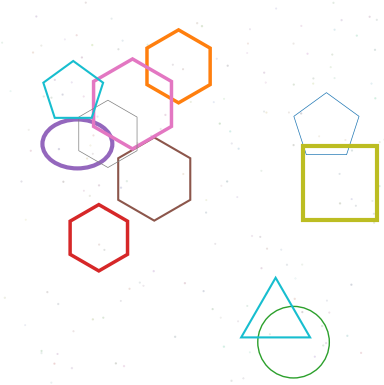[{"shape": "pentagon", "thickness": 0.5, "radius": 0.45, "center": [0.848, 0.67]}, {"shape": "hexagon", "thickness": 2.5, "radius": 0.47, "center": [0.464, 0.828]}, {"shape": "circle", "thickness": 1, "radius": 0.46, "center": [0.762, 0.111]}, {"shape": "hexagon", "thickness": 2.5, "radius": 0.43, "center": [0.257, 0.382]}, {"shape": "oval", "thickness": 3, "radius": 0.45, "center": [0.201, 0.626]}, {"shape": "hexagon", "thickness": 1.5, "radius": 0.54, "center": [0.401, 0.535]}, {"shape": "hexagon", "thickness": 2.5, "radius": 0.58, "center": [0.344, 0.73]}, {"shape": "hexagon", "thickness": 0.5, "radius": 0.44, "center": [0.28, 0.652]}, {"shape": "square", "thickness": 3, "radius": 0.48, "center": [0.883, 0.525]}, {"shape": "triangle", "thickness": 1.5, "radius": 0.52, "center": [0.716, 0.175]}, {"shape": "pentagon", "thickness": 1.5, "radius": 0.41, "center": [0.19, 0.76]}]